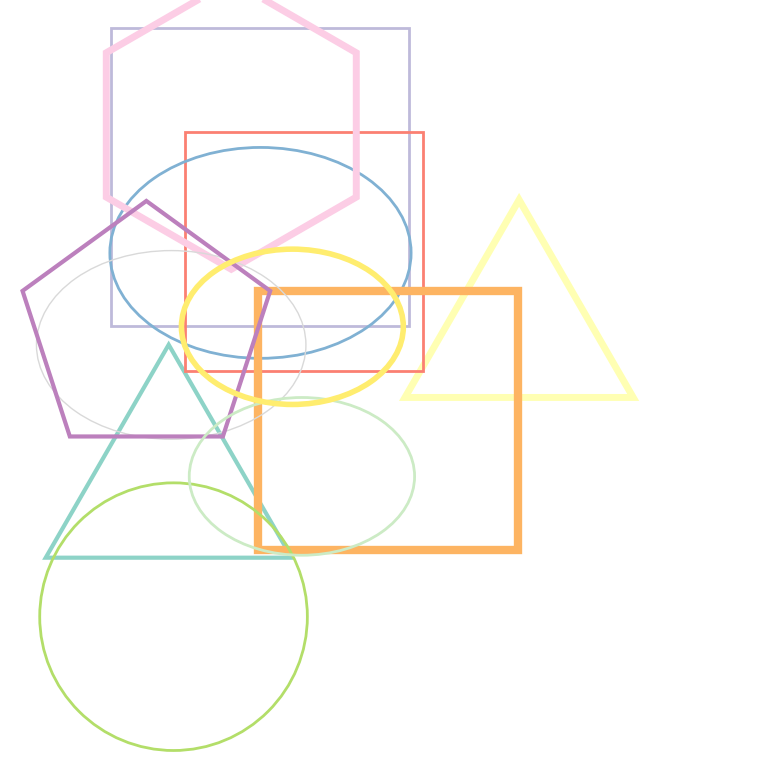[{"shape": "triangle", "thickness": 1.5, "radius": 0.92, "center": [0.219, 0.368]}, {"shape": "triangle", "thickness": 2.5, "radius": 0.86, "center": [0.674, 0.569]}, {"shape": "square", "thickness": 1, "radius": 0.97, "center": [0.338, 0.771]}, {"shape": "square", "thickness": 1, "radius": 0.77, "center": [0.395, 0.673]}, {"shape": "oval", "thickness": 1, "radius": 0.98, "center": [0.338, 0.672]}, {"shape": "square", "thickness": 3, "radius": 0.84, "center": [0.504, 0.454]}, {"shape": "circle", "thickness": 1, "radius": 0.87, "center": [0.225, 0.199]}, {"shape": "hexagon", "thickness": 2.5, "radius": 0.94, "center": [0.3, 0.838]}, {"shape": "oval", "thickness": 0.5, "radius": 0.87, "center": [0.222, 0.552]}, {"shape": "pentagon", "thickness": 1.5, "radius": 0.85, "center": [0.19, 0.57]}, {"shape": "oval", "thickness": 1, "radius": 0.73, "center": [0.392, 0.381]}, {"shape": "oval", "thickness": 2, "radius": 0.72, "center": [0.38, 0.576]}]